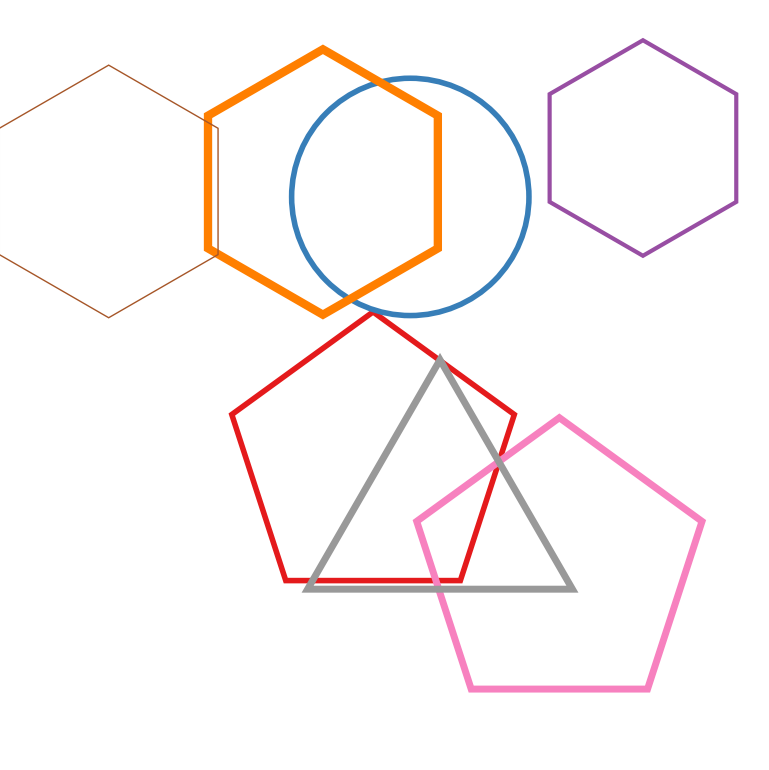[{"shape": "pentagon", "thickness": 2, "radius": 0.96, "center": [0.484, 0.402]}, {"shape": "circle", "thickness": 2, "radius": 0.77, "center": [0.533, 0.744]}, {"shape": "hexagon", "thickness": 1.5, "radius": 0.7, "center": [0.835, 0.808]}, {"shape": "hexagon", "thickness": 3, "radius": 0.86, "center": [0.419, 0.764]}, {"shape": "hexagon", "thickness": 0.5, "radius": 0.82, "center": [0.141, 0.751]}, {"shape": "pentagon", "thickness": 2.5, "radius": 0.97, "center": [0.726, 0.263]}, {"shape": "triangle", "thickness": 2.5, "radius": 0.99, "center": [0.571, 0.334]}]